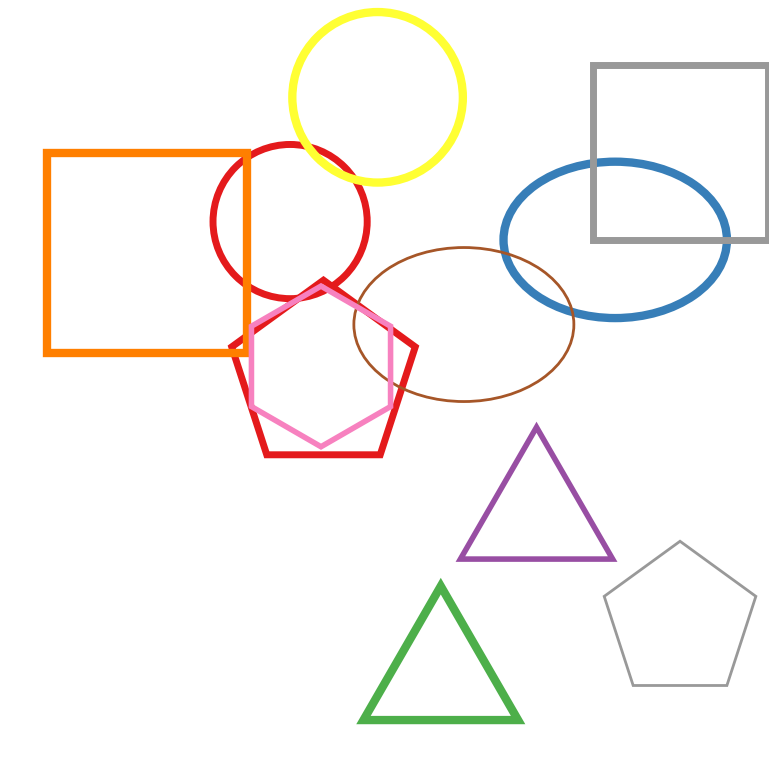[{"shape": "circle", "thickness": 2.5, "radius": 0.5, "center": [0.377, 0.712]}, {"shape": "pentagon", "thickness": 2.5, "radius": 0.63, "center": [0.42, 0.511]}, {"shape": "oval", "thickness": 3, "radius": 0.73, "center": [0.799, 0.688]}, {"shape": "triangle", "thickness": 3, "radius": 0.58, "center": [0.572, 0.123]}, {"shape": "triangle", "thickness": 2, "radius": 0.57, "center": [0.697, 0.331]}, {"shape": "square", "thickness": 3, "radius": 0.65, "center": [0.191, 0.671]}, {"shape": "circle", "thickness": 3, "radius": 0.55, "center": [0.49, 0.874]}, {"shape": "oval", "thickness": 1, "radius": 0.71, "center": [0.602, 0.579]}, {"shape": "hexagon", "thickness": 2, "radius": 0.52, "center": [0.417, 0.524]}, {"shape": "pentagon", "thickness": 1, "radius": 0.52, "center": [0.883, 0.194]}, {"shape": "square", "thickness": 2.5, "radius": 0.57, "center": [0.883, 0.802]}]